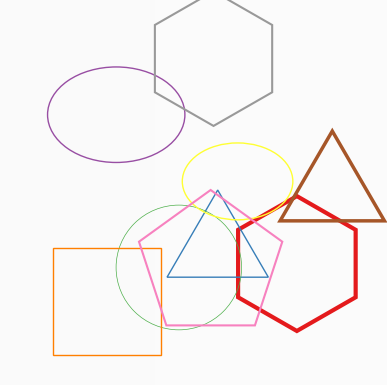[{"shape": "hexagon", "thickness": 3, "radius": 0.88, "center": [0.766, 0.315]}, {"shape": "triangle", "thickness": 1, "radius": 0.75, "center": [0.562, 0.355]}, {"shape": "circle", "thickness": 0.5, "radius": 0.81, "center": [0.462, 0.305]}, {"shape": "oval", "thickness": 1, "radius": 0.89, "center": [0.3, 0.702]}, {"shape": "square", "thickness": 1, "radius": 0.69, "center": [0.277, 0.217]}, {"shape": "oval", "thickness": 1, "radius": 0.71, "center": [0.613, 0.529]}, {"shape": "triangle", "thickness": 2.5, "radius": 0.78, "center": [0.857, 0.504]}, {"shape": "pentagon", "thickness": 1.5, "radius": 0.97, "center": [0.544, 0.312]}, {"shape": "hexagon", "thickness": 1.5, "radius": 0.87, "center": [0.551, 0.848]}]